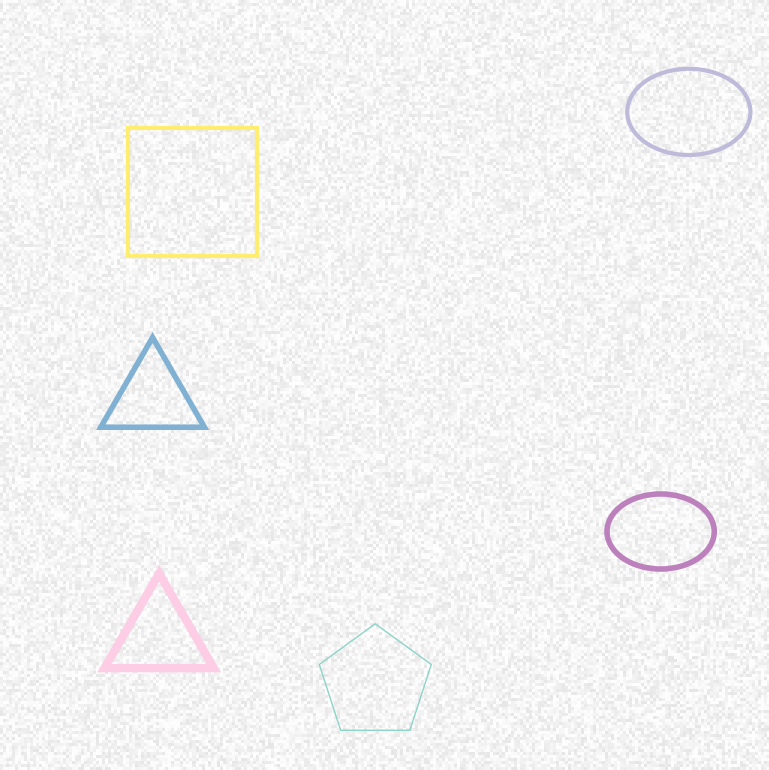[{"shape": "pentagon", "thickness": 0.5, "radius": 0.38, "center": [0.487, 0.113]}, {"shape": "oval", "thickness": 1.5, "radius": 0.4, "center": [0.895, 0.855]}, {"shape": "triangle", "thickness": 2, "radius": 0.39, "center": [0.198, 0.484]}, {"shape": "triangle", "thickness": 3, "radius": 0.41, "center": [0.207, 0.173]}, {"shape": "oval", "thickness": 2, "radius": 0.35, "center": [0.858, 0.31]}, {"shape": "square", "thickness": 1.5, "radius": 0.42, "center": [0.25, 0.751]}]